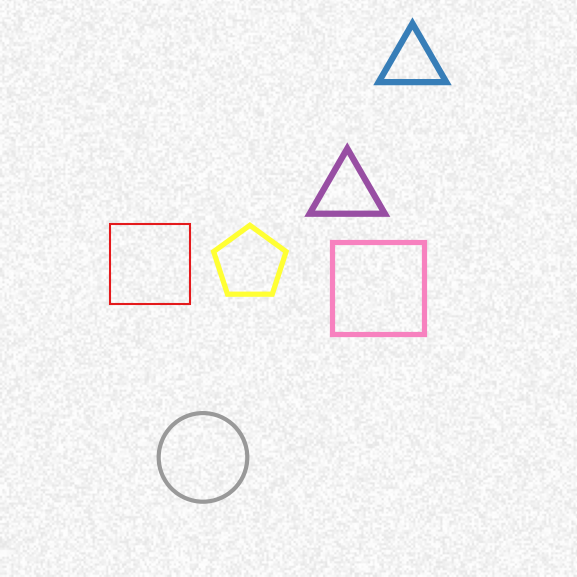[{"shape": "square", "thickness": 1, "radius": 0.35, "center": [0.26, 0.542]}, {"shape": "triangle", "thickness": 3, "radius": 0.34, "center": [0.714, 0.891]}, {"shape": "triangle", "thickness": 3, "radius": 0.38, "center": [0.601, 0.667]}, {"shape": "pentagon", "thickness": 2.5, "radius": 0.33, "center": [0.433, 0.543]}, {"shape": "square", "thickness": 2.5, "radius": 0.4, "center": [0.655, 0.501]}, {"shape": "circle", "thickness": 2, "radius": 0.38, "center": [0.351, 0.207]}]